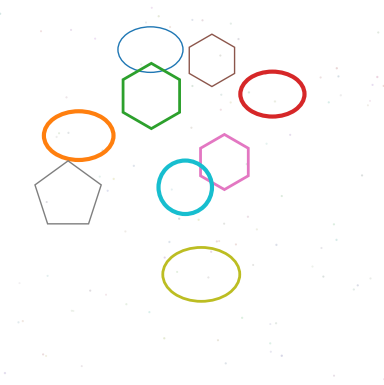[{"shape": "oval", "thickness": 1, "radius": 0.42, "center": [0.391, 0.871]}, {"shape": "oval", "thickness": 3, "radius": 0.45, "center": [0.204, 0.648]}, {"shape": "hexagon", "thickness": 2, "radius": 0.42, "center": [0.393, 0.751]}, {"shape": "oval", "thickness": 3, "radius": 0.42, "center": [0.708, 0.756]}, {"shape": "hexagon", "thickness": 1, "radius": 0.34, "center": [0.55, 0.843]}, {"shape": "hexagon", "thickness": 2, "radius": 0.36, "center": [0.583, 0.579]}, {"shape": "pentagon", "thickness": 1, "radius": 0.45, "center": [0.177, 0.492]}, {"shape": "oval", "thickness": 2, "radius": 0.5, "center": [0.523, 0.287]}, {"shape": "circle", "thickness": 3, "radius": 0.35, "center": [0.481, 0.514]}]